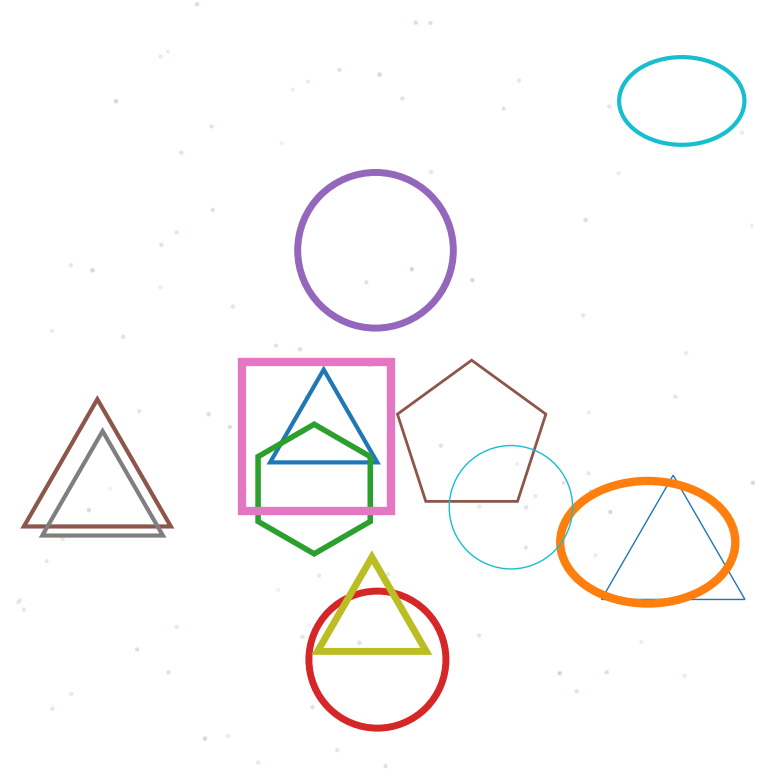[{"shape": "triangle", "thickness": 1.5, "radius": 0.4, "center": [0.42, 0.44]}, {"shape": "triangle", "thickness": 0.5, "radius": 0.54, "center": [0.874, 0.275]}, {"shape": "oval", "thickness": 3, "radius": 0.57, "center": [0.841, 0.296]}, {"shape": "hexagon", "thickness": 2, "radius": 0.42, "center": [0.408, 0.365]}, {"shape": "circle", "thickness": 2.5, "radius": 0.44, "center": [0.49, 0.143]}, {"shape": "circle", "thickness": 2.5, "radius": 0.51, "center": [0.488, 0.675]}, {"shape": "pentagon", "thickness": 1, "radius": 0.51, "center": [0.613, 0.431]}, {"shape": "triangle", "thickness": 1.5, "radius": 0.55, "center": [0.126, 0.371]}, {"shape": "square", "thickness": 3, "radius": 0.48, "center": [0.411, 0.433]}, {"shape": "triangle", "thickness": 1.5, "radius": 0.45, "center": [0.133, 0.35]}, {"shape": "triangle", "thickness": 2.5, "radius": 0.41, "center": [0.483, 0.195]}, {"shape": "oval", "thickness": 1.5, "radius": 0.41, "center": [0.885, 0.869]}, {"shape": "circle", "thickness": 0.5, "radius": 0.4, "center": [0.664, 0.341]}]